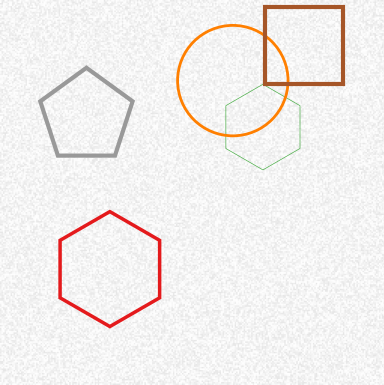[{"shape": "hexagon", "thickness": 2.5, "radius": 0.75, "center": [0.285, 0.301]}, {"shape": "hexagon", "thickness": 0.5, "radius": 0.56, "center": [0.683, 0.67]}, {"shape": "circle", "thickness": 2, "radius": 0.72, "center": [0.605, 0.791]}, {"shape": "square", "thickness": 3, "radius": 0.5, "center": [0.79, 0.881]}, {"shape": "pentagon", "thickness": 3, "radius": 0.63, "center": [0.225, 0.698]}]